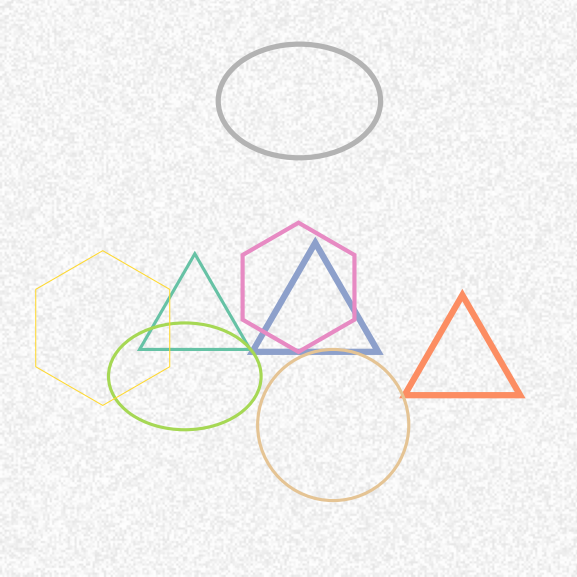[{"shape": "triangle", "thickness": 1.5, "radius": 0.55, "center": [0.337, 0.449]}, {"shape": "triangle", "thickness": 3, "radius": 0.58, "center": [0.801, 0.373]}, {"shape": "triangle", "thickness": 3, "radius": 0.63, "center": [0.546, 0.453]}, {"shape": "hexagon", "thickness": 2, "radius": 0.56, "center": [0.517, 0.502]}, {"shape": "oval", "thickness": 1.5, "radius": 0.66, "center": [0.32, 0.347]}, {"shape": "hexagon", "thickness": 0.5, "radius": 0.67, "center": [0.178, 0.431]}, {"shape": "circle", "thickness": 1.5, "radius": 0.65, "center": [0.577, 0.263]}, {"shape": "oval", "thickness": 2.5, "radius": 0.7, "center": [0.518, 0.824]}]